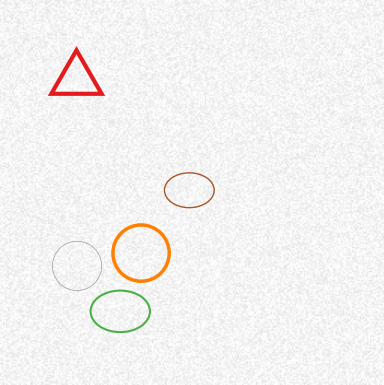[{"shape": "triangle", "thickness": 3, "radius": 0.38, "center": [0.199, 0.794]}, {"shape": "oval", "thickness": 1.5, "radius": 0.39, "center": [0.312, 0.191]}, {"shape": "circle", "thickness": 2.5, "radius": 0.37, "center": [0.366, 0.343]}, {"shape": "oval", "thickness": 1, "radius": 0.32, "center": [0.492, 0.506]}, {"shape": "circle", "thickness": 0.5, "radius": 0.32, "center": [0.2, 0.309]}]